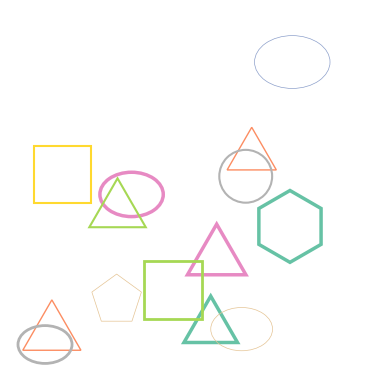[{"shape": "hexagon", "thickness": 2.5, "radius": 0.47, "center": [0.753, 0.412]}, {"shape": "triangle", "thickness": 2.5, "radius": 0.4, "center": [0.547, 0.151]}, {"shape": "triangle", "thickness": 1, "radius": 0.44, "center": [0.135, 0.134]}, {"shape": "triangle", "thickness": 1, "radius": 0.37, "center": [0.654, 0.596]}, {"shape": "oval", "thickness": 0.5, "radius": 0.49, "center": [0.759, 0.839]}, {"shape": "triangle", "thickness": 2.5, "radius": 0.44, "center": [0.563, 0.33]}, {"shape": "oval", "thickness": 2.5, "radius": 0.41, "center": [0.342, 0.495]}, {"shape": "triangle", "thickness": 1.5, "radius": 0.42, "center": [0.305, 0.452]}, {"shape": "square", "thickness": 2, "radius": 0.38, "center": [0.45, 0.246]}, {"shape": "square", "thickness": 1.5, "radius": 0.37, "center": [0.162, 0.546]}, {"shape": "pentagon", "thickness": 0.5, "radius": 0.34, "center": [0.303, 0.22]}, {"shape": "oval", "thickness": 0.5, "radius": 0.4, "center": [0.628, 0.145]}, {"shape": "circle", "thickness": 1.5, "radius": 0.34, "center": [0.638, 0.542]}, {"shape": "oval", "thickness": 2, "radius": 0.35, "center": [0.117, 0.105]}]